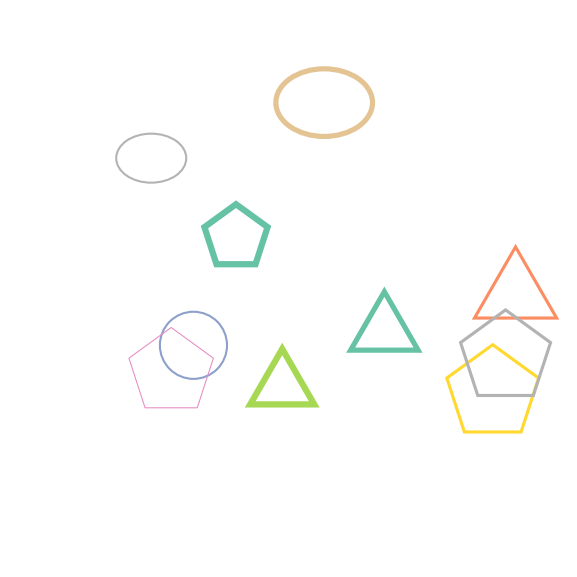[{"shape": "triangle", "thickness": 2.5, "radius": 0.34, "center": [0.666, 0.427]}, {"shape": "pentagon", "thickness": 3, "radius": 0.29, "center": [0.409, 0.588]}, {"shape": "triangle", "thickness": 1.5, "radius": 0.41, "center": [0.893, 0.489]}, {"shape": "circle", "thickness": 1, "radius": 0.29, "center": [0.335, 0.401]}, {"shape": "pentagon", "thickness": 0.5, "radius": 0.38, "center": [0.296, 0.355]}, {"shape": "triangle", "thickness": 3, "radius": 0.32, "center": [0.489, 0.331]}, {"shape": "pentagon", "thickness": 1.5, "radius": 0.42, "center": [0.853, 0.319]}, {"shape": "oval", "thickness": 2.5, "radius": 0.42, "center": [0.561, 0.821]}, {"shape": "pentagon", "thickness": 1.5, "radius": 0.41, "center": [0.875, 0.381]}, {"shape": "oval", "thickness": 1, "radius": 0.3, "center": [0.262, 0.725]}]